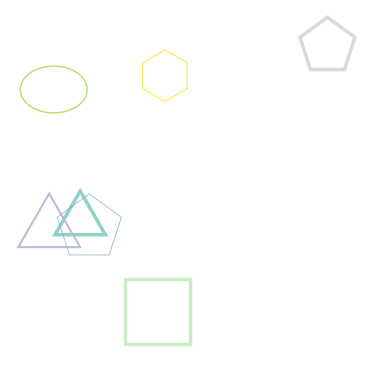[{"shape": "triangle", "thickness": 2.5, "radius": 0.38, "center": [0.208, 0.428]}, {"shape": "triangle", "thickness": 1.5, "radius": 0.46, "center": [0.128, 0.404]}, {"shape": "pentagon", "thickness": 0.5, "radius": 0.44, "center": [0.232, 0.409]}, {"shape": "oval", "thickness": 1, "radius": 0.43, "center": [0.14, 0.767]}, {"shape": "pentagon", "thickness": 2.5, "radius": 0.38, "center": [0.851, 0.88]}, {"shape": "square", "thickness": 2.5, "radius": 0.42, "center": [0.409, 0.191]}, {"shape": "hexagon", "thickness": 1, "radius": 0.33, "center": [0.429, 0.804]}]